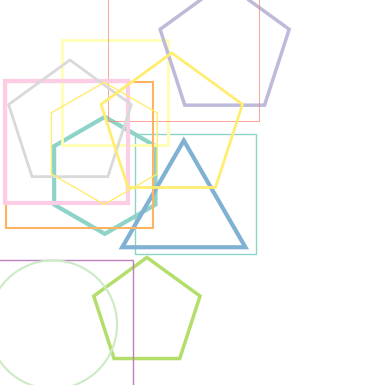[{"shape": "square", "thickness": 1, "radius": 0.78, "center": [0.508, 0.496]}, {"shape": "hexagon", "thickness": 3, "radius": 0.76, "center": [0.272, 0.545]}, {"shape": "square", "thickness": 2, "radius": 0.69, "center": [0.298, 0.76]}, {"shape": "pentagon", "thickness": 2.5, "radius": 0.88, "center": [0.584, 0.869]}, {"shape": "square", "thickness": 0.5, "radius": 0.98, "center": [0.477, 0.882]}, {"shape": "triangle", "thickness": 3, "radius": 0.92, "center": [0.477, 0.45]}, {"shape": "square", "thickness": 1.5, "radius": 0.95, "center": [0.206, 0.598]}, {"shape": "pentagon", "thickness": 2.5, "radius": 0.73, "center": [0.382, 0.186]}, {"shape": "square", "thickness": 3, "radius": 0.8, "center": [0.173, 0.631]}, {"shape": "pentagon", "thickness": 2, "radius": 0.84, "center": [0.182, 0.677]}, {"shape": "square", "thickness": 1, "radius": 0.88, "center": [0.169, 0.15]}, {"shape": "circle", "thickness": 1.5, "radius": 0.83, "center": [0.137, 0.157]}, {"shape": "hexagon", "thickness": 1, "radius": 0.79, "center": [0.271, 0.628]}, {"shape": "pentagon", "thickness": 2, "radius": 0.97, "center": [0.446, 0.669]}]